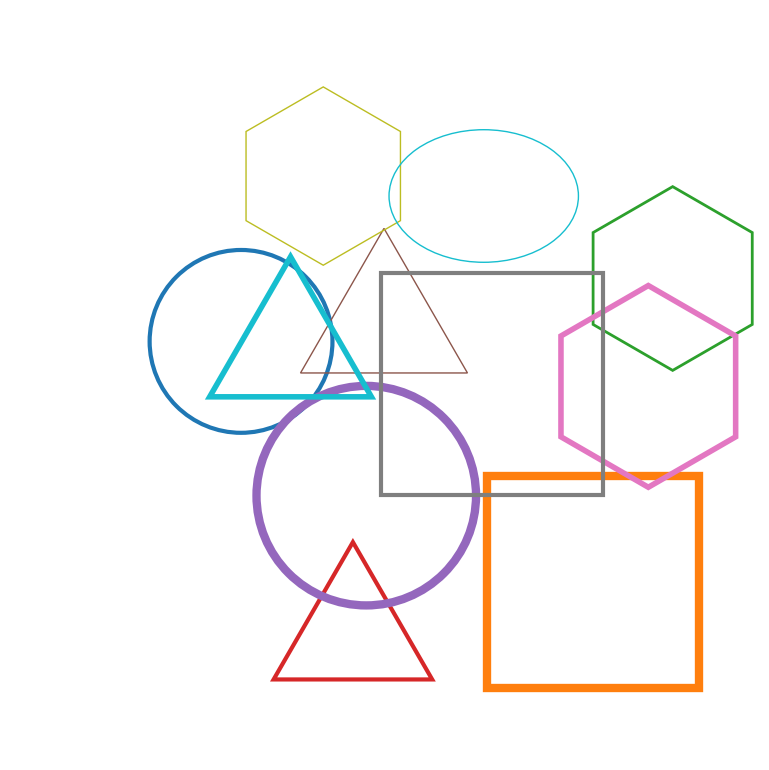[{"shape": "circle", "thickness": 1.5, "radius": 0.59, "center": [0.313, 0.557]}, {"shape": "square", "thickness": 3, "radius": 0.69, "center": [0.77, 0.244]}, {"shape": "hexagon", "thickness": 1, "radius": 0.6, "center": [0.874, 0.638]}, {"shape": "triangle", "thickness": 1.5, "radius": 0.59, "center": [0.458, 0.177]}, {"shape": "circle", "thickness": 3, "radius": 0.71, "center": [0.476, 0.356]}, {"shape": "triangle", "thickness": 0.5, "radius": 0.63, "center": [0.499, 0.578]}, {"shape": "hexagon", "thickness": 2, "radius": 0.65, "center": [0.842, 0.498]}, {"shape": "square", "thickness": 1.5, "radius": 0.72, "center": [0.639, 0.501]}, {"shape": "hexagon", "thickness": 0.5, "radius": 0.58, "center": [0.42, 0.771]}, {"shape": "triangle", "thickness": 2, "radius": 0.61, "center": [0.377, 0.545]}, {"shape": "oval", "thickness": 0.5, "radius": 0.61, "center": [0.628, 0.745]}]